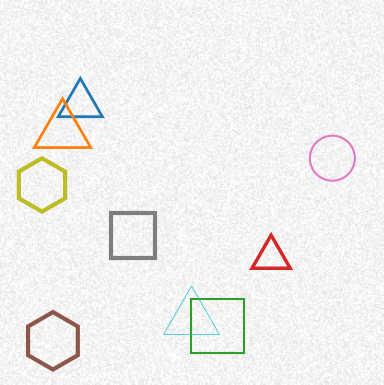[{"shape": "triangle", "thickness": 2, "radius": 0.33, "center": [0.209, 0.73]}, {"shape": "triangle", "thickness": 2, "radius": 0.42, "center": [0.162, 0.659]}, {"shape": "square", "thickness": 1.5, "radius": 0.35, "center": [0.565, 0.153]}, {"shape": "triangle", "thickness": 2.5, "radius": 0.29, "center": [0.704, 0.332]}, {"shape": "hexagon", "thickness": 3, "radius": 0.37, "center": [0.138, 0.115]}, {"shape": "circle", "thickness": 1.5, "radius": 0.29, "center": [0.863, 0.589]}, {"shape": "square", "thickness": 3, "radius": 0.29, "center": [0.345, 0.388]}, {"shape": "hexagon", "thickness": 3, "radius": 0.35, "center": [0.109, 0.52]}, {"shape": "triangle", "thickness": 0.5, "radius": 0.42, "center": [0.497, 0.173]}]